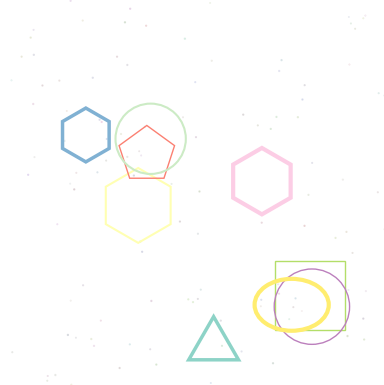[{"shape": "triangle", "thickness": 2.5, "radius": 0.37, "center": [0.555, 0.103]}, {"shape": "hexagon", "thickness": 1.5, "radius": 0.49, "center": [0.359, 0.466]}, {"shape": "pentagon", "thickness": 1, "radius": 0.38, "center": [0.381, 0.598]}, {"shape": "hexagon", "thickness": 2.5, "radius": 0.35, "center": [0.223, 0.649]}, {"shape": "square", "thickness": 1, "radius": 0.45, "center": [0.805, 0.232]}, {"shape": "hexagon", "thickness": 3, "radius": 0.43, "center": [0.68, 0.529]}, {"shape": "circle", "thickness": 1, "radius": 0.49, "center": [0.81, 0.203]}, {"shape": "circle", "thickness": 1.5, "radius": 0.46, "center": [0.391, 0.64]}, {"shape": "oval", "thickness": 3, "radius": 0.48, "center": [0.758, 0.208]}]